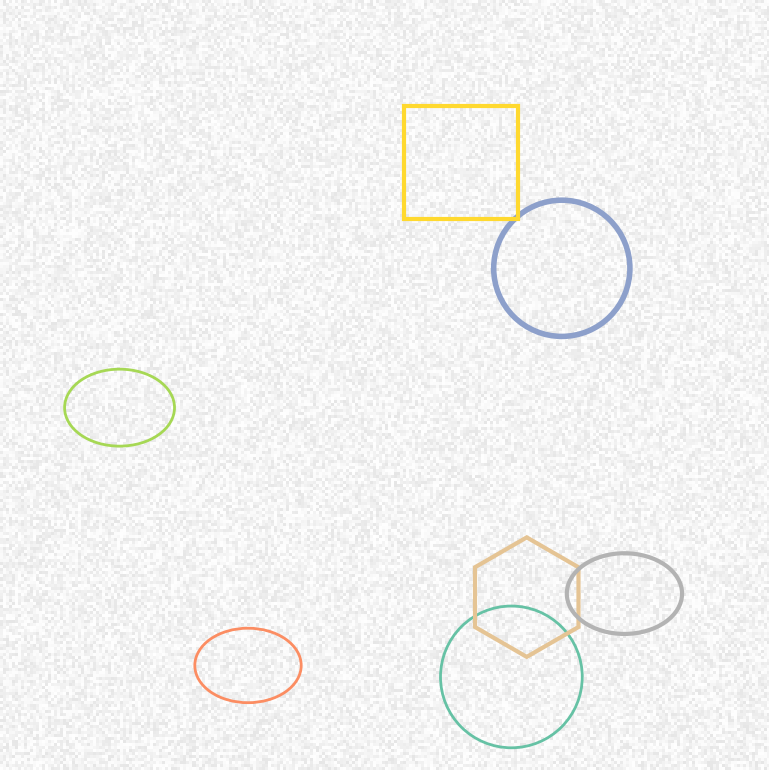[{"shape": "circle", "thickness": 1, "radius": 0.46, "center": [0.664, 0.121]}, {"shape": "oval", "thickness": 1, "radius": 0.35, "center": [0.322, 0.136]}, {"shape": "circle", "thickness": 2, "radius": 0.44, "center": [0.73, 0.652]}, {"shape": "oval", "thickness": 1, "radius": 0.36, "center": [0.155, 0.471]}, {"shape": "square", "thickness": 1.5, "radius": 0.37, "center": [0.599, 0.789]}, {"shape": "hexagon", "thickness": 1.5, "radius": 0.39, "center": [0.684, 0.225]}, {"shape": "oval", "thickness": 1.5, "radius": 0.37, "center": [0.811, 0.229]}]